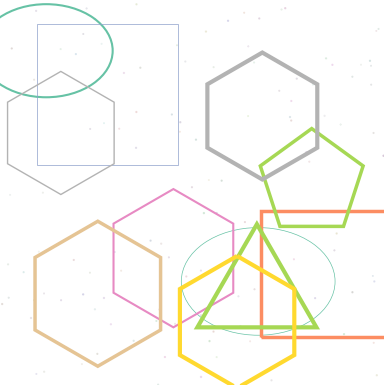[{"shape": "oval", "thickness": 0.5, "radius": 1.0, "center": [0.671, 0.269]}, {"shape": "oval", "thickness": 1.5, "radius": 0.86, "center": [0.12, 0.868]}, {"shape": "square", "thickness": 2.5, "radius": 0.82, "center": [0.841, 0.288]}, {"shape": "square", "thickness": 0.5, "radius": 0.92, "center": [0.278, 0.754]}, {"shape": "hexagon", "thickness": 1.5, "radius": 0.9, "center": [0.45, 0.329]}, {"shape": "pentagon", "thickness": 2.5, "radius": 0.7, "center": [0.81, 0.526]}, {"shape": "triangle", "thickness": 3, "radius": 0.89, "center": [0.667, 0.239]}, {"shape": "hexagon", "thickness": 3, "radius": 0.86, "center": [0.616, 0.164]}, {"shape": "hexagon", "thickness": 2.5, "radius": 0.94, "center": [0.254, 0.237]}, {"shape": "hexagon", "thickness": 1, "radius": 0.8, "center": [0.158, 0.655]}, {"shape": "hexagon", "thickness": 3, "radius": 0.82, "center": [0.681, 0.699]}]